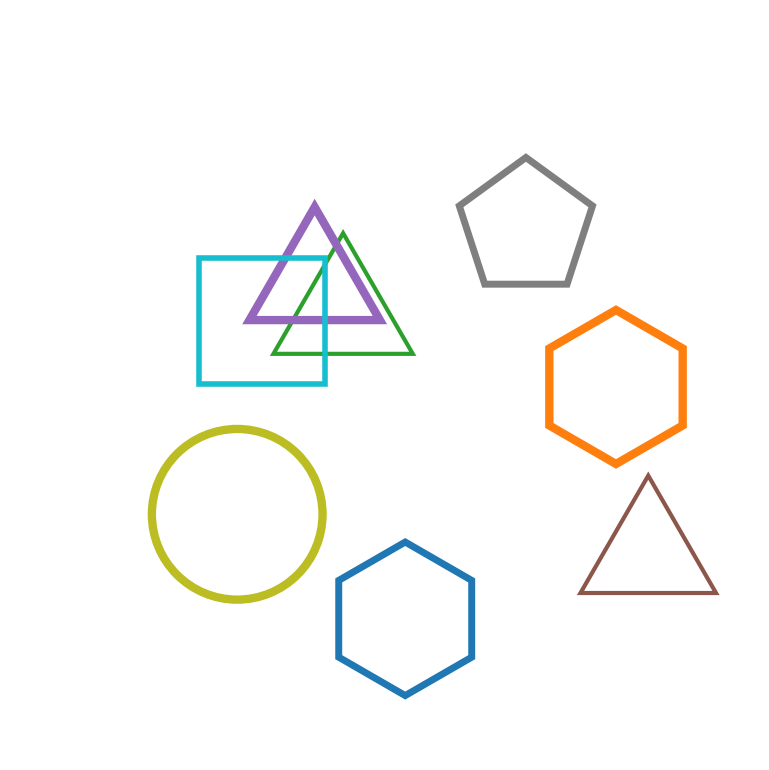[{"shape": "hexagon", "thickness": 2.5, "radius": 0.5, "center": [0.526, 0.196]}, {"shape": "hexagon", "thickness": 3, "radius": 0.5, "center": [0.8, 0.497]}, {"shape": "triangle", "thickness": 1.5, "radius": 0.52, "center": [0.446, 0.593]}, {"shape": "triangle", "thickness": 3, "radius": 0.49, "center": [0.409, 0.633]}, {"shape": "triangle", "thickness": 1.5, "radius": 0.51, "center": [0.842, 0.281]}, {"shape": "pentagon", "thickness": 2.5, "radius": 0.45, "center": [0.683, 0.705]}, {"shape": "circle", "thickness": 3, "radius": 0.55, "center": [0.308, 0.332]}, {"shape": "square", "thickness": 2, "radius": 0.41, "center": [0.34, 0.583]}]